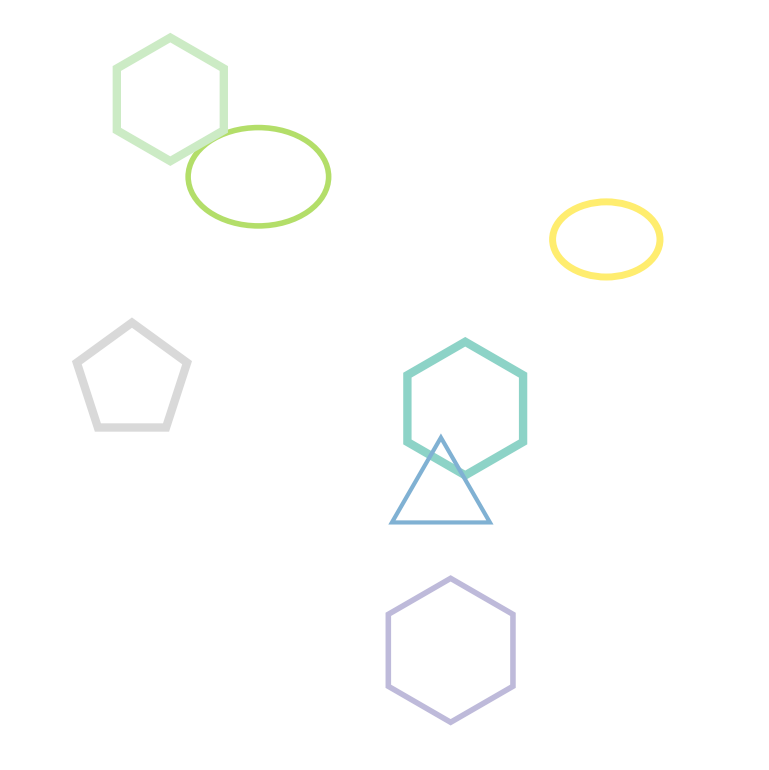[{"shape": "hexagon", "thickness": 3, "radius": 0.43, "center": [0.604, 0.469]}, {"shape": "hexagon", "thickness": 2, "radius": 0.47, "center": [0.585, 0.155]}, {"shape": "triangle", "thickness": 1.5, "radius": 0.37, "center": [0.573, 0.358]}, {"shape": "oval", "thickness": 2, "radius": 0.46, "center": [0.336, 0.77]}, {"shape": "pentagon", "thickness": 3, "radius": 0.38, "center": [0.171, 0.506]}, {"shape": "hexagon", "thickness": 3, "radius": 0.4, "center": [0.221, 0.871]}, {"shape": "oval", "thickness": 2.5, "radius": 0.35, "center": [0.787, 0.689]}]